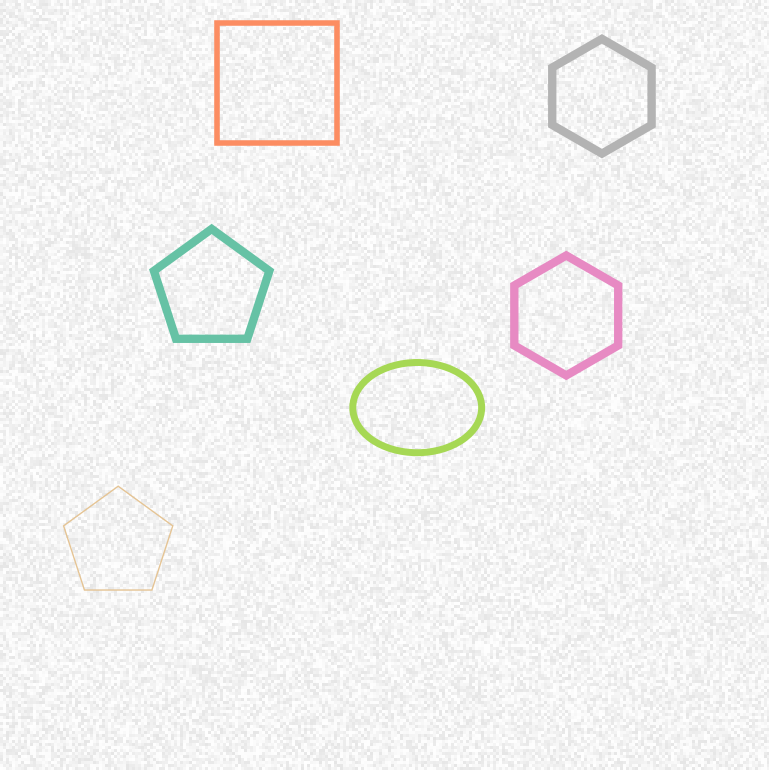[{"shape": "pentagon", "thickness": 3, "radius": 0.39, "center": [0.275, 0.624]}, {"shape": "square", "thickness": 2, "radius": 0.39, "center": [0.359, 0.892]}, {"shape": "hexagon", "thickness": 3, "radius": 0.39, "center": [0.735, 0.59]}, {"shape": "oval", "thickness": 2.5, "radius": 0.42, "center": [0.542, 0.471]}, {"shape": "pentagon", "thickness": 0.5, "radius": 0.37, "center": [0.153, 0.294]}, {"shape": "hexagon", "thickness": 3, "radius": 0.37, "center": [0.782, 0.875]}]